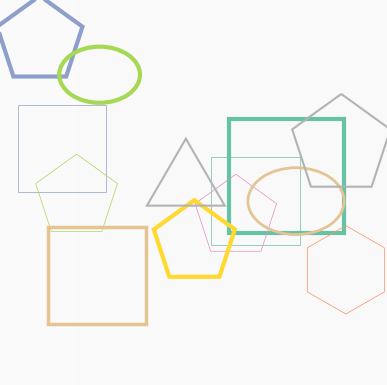[{"shape": "square", "thickness": 3, "radius": 0.74, "center": [0.74, 0.542]}, {"shape": "square", "thickness": 0.5, "radius": 0.57, "center": [0.659, 0.479]}, {"shape": "hexagon", "thickness": 0.5, "radius": 0.57, "center": [0.892, 0.299]}, {"shape": "pentagon", "thickness": 3, "radius": 0.58, "center": [0.103, 0.895]}, {"shape": "square", "thickness": 0.5, "radius": 0.57, "center": [0.161, 0.614]}, {"shape": "pentagon", "thickness": 0.5, "radius": 0.55, "center": [0.609, 0.437]}, {"shape": "pentagon", "thickness": 0.5, "radius": 0.55, "center": [0.198, 0.489]}, {"shape": "oval", "thickness": 3, "radius": 0.52, "center": [0.257, 0.806]}, {"shape": "pentagon", "thickness": 3, "radius": 0.55, "center": [0.502, 0.37]}, {"shape": "square", "thickness": 2.5, "radius": 0.63, "center": [0.25, 0.285]}, {"shape": "oval", "thickness": 2, "radius": 0.62, "center": [0.764, 0.478]}, {"shape": "triangle", "thickness": 1.5, "radius": 0.58, "center": [0.48, 0.524]}, {"shape": "pentagon", "thickness": 1.5, "radius": 0.67, "center": [0.881, 0.623]}]